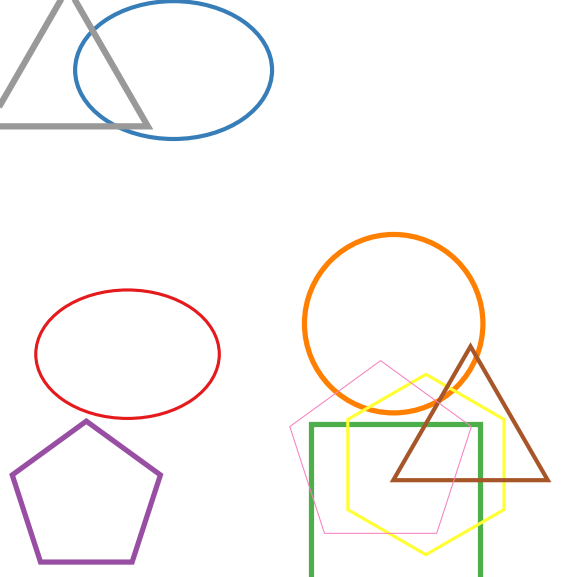[{"shape": "oval", "thickness": 1.5, "radius": 0.79, "center": [0.221, 0.386]}, {"shape": "oval", "thickness": 2, "radius": 0.85, "center": [0.301, 0.878]}, {"shape": "square", "thickness": 2.5, "radius": 0.73, "center": [0.685, 0.119]}, {"shape": "pentagon", "thickness": 2.5, "radius": 0.67, "center": [0.149, 0.135]}, {"shape": "circle", "thickness": 2.5, "radius": 0.77, "center": [0.682, 0.439]}, {"shape": "hexagon", "thickness": 1.5, "radius": 0.78, "center": [0.738, 0.195]}, {"shape": "triangle", "thickness": 2, "radius": 0.77, "center": [0.815, 0.245]}, {"shape": "pentagon", "thickness": 0.5, "radius": 0.83, "center": [0.659, 0.209]}, {"shape": "triangle", "thickness": 3, "radius": 0.8, "center": [0.118, 0.86]}]